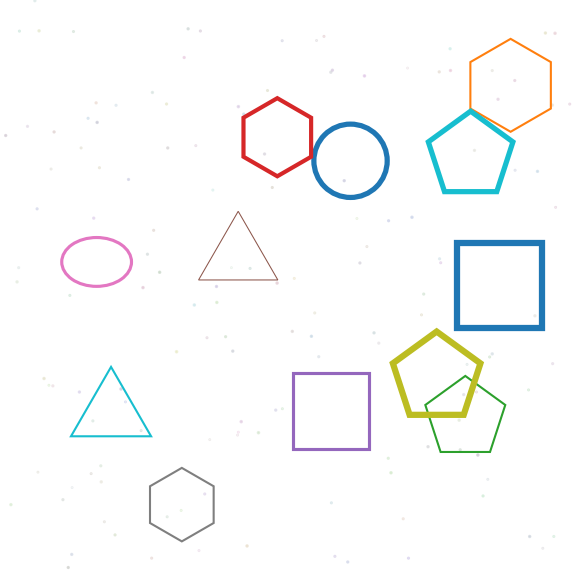[{"shape": "square", "thickness": 3, "radius": 0.37, "center": [0.865, 0.504]}, {"shape": "circle", "thickness": 2.5, "radius": 0.32, "center": [0.607, 0.721]}, {"shape": "hexagon", "thickness": 1, "radius": 0.4, "center": [0.884, 0.851]}, {"shape": "pentagon", "thickness": 1, "radius": 0.36, "center": [0.806, 0.275]}, {"shape": "hexagon", "thickness": 2, "radius": 0.34, "center": [0.48, 0.762]}, {"shape": "square", "thickness": 1.5, "radius": 0.33, "center": [0.573, 0.287]}, {"shape": "triangle", "thickness": 0.5, "radius": 0.4, "center": [0.412, 0.554]}, {"shape": "oval", "thickness": 1.5, "radius": 0.3, "center": [0.167, 0.546]}, {"shape": "hexagon", "thickness": 1, "radius": 0.32, "center": [0.315, 0.125]}, {"shape": "pentagon", "thickness": 3, "radius": 0.4, "center": [0.756, 0.345]}, {"shape": "pentagon", "thickness": 2.5, "radius": 0.39, "center": [0.815, 0.73]}, {"shape": "triangle", "thickness": 1, "radius": 0.4, "center": [0.192, 0.284]}]